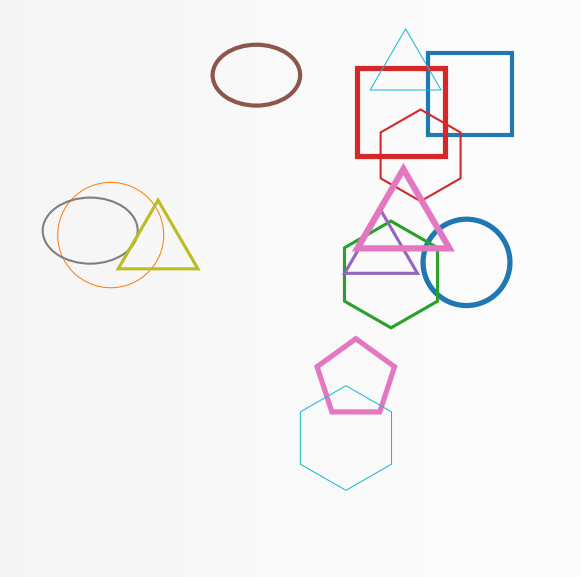[{"shape": "square", "thickness": 2, "radius": 0.36, "center": [0.809, 0.837]}, {"shape": "circle", "thickness": 2.5, "radius": 0.37, "center": [0.803, 0.545]}, {"shape": "circle", "thickness": 0.5, "radius": 0.46, "center": [0.19, 0.592]}, {"shape": "hexagon", "thickness": 1.5, "radius": 0.46, "center": [0.673, 0.524]}, {"shape": "hexagon", "thickness": 1, "radius": 0.4, "center": [0.724, 0.73]}, {"shape": "square", "thickness": 2.5, "radius": 0.38, "center": [0.689, 0.805]}, {"shape": "triangle", "thickness": 1.5, "radius": 0.36, "center": [0.655, 0.562]}, {"shape": "oval", "thickness": 2, "radius": 0.38, "center": [0.441, 0.869]}, {"shape": "triangle", "thickness": 3, "radius": 0.46, "center": [0.694, 0.615]}, {"shape": "pentagon", "thickness": 2.5, "radius": 0.35, "center": [0.612, 0.343]}, {"shape": "oval", "thickness": 1, "radius": 0.41, "center": [0.155, 0.6]}, {"shape": "triangle", "thickness": 1.5, "radius": 0.4, "center": [0.272, 0.573]}, {"shape": "triangle", "thickness": 0.5, "radius": 0.35, "center": [0.698, 0.879]}, {"shape": "hexagon", "thickness": 0.5, "radius": 0.45, "center": [0.595, 0.241]}]